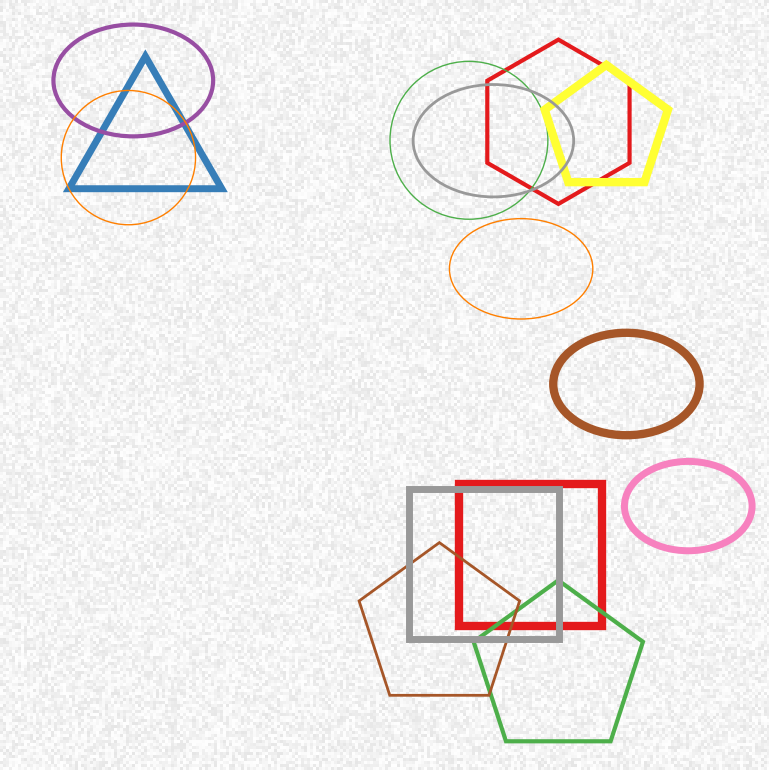[{"shape": "hexagon", "thickness": 1.5, "radius": 0.53, "center": [0.725, 0.842]}, {"shape": "square", "thickness": 3, "radius": 0.46, "center": [0.689, 0.279]}, {"shape": "triangle", "thickness": 2.5, "radius": 0.57, "center": [0.189, 0.812]}, {"shape": "circle", "thickness": 0.5, "radius": 0.51, "center": [0.609, 0.818]}, {"shape": "pentagon", "thickness": 1.5, "radius": 0.58, "center": [0.725, 0.131]}, {"shape": "oval", "thickness": 1.5, "radius": 0.52, "center": [0.173, 0.896]}, {"shape": "circle", "thickness": 0.5, "radius": 0.44, "center": [0.167, 0.795]}, {"shape": "oval", "thickness": 0.5, "radius": 0.47, "center": [0.677, 0.651]}, {"shape": "pentagon", "thickness": 3, "radius": 0.42, "center": [0.787, 0.832]}, {"shape": "oval", "thickness": 3, "radius": 0.48, "center": [0.814, 0.501]}, {"shape": "pentagon", "thickness": 1, "radius": 0.55, "center": [0.571, 0.186]}, {"shape": "oval", "thickness": 2.5, "radius": 0.41, "center": [0.894, 0.343]}, {"shape": "oval", "thickness": 1, "radius": 0.52, "center": [0.641, 0.817]}, {"shape": "square", "thickness": 2.5, "radius": 0.49, "center": [0.629, 0.267]}]